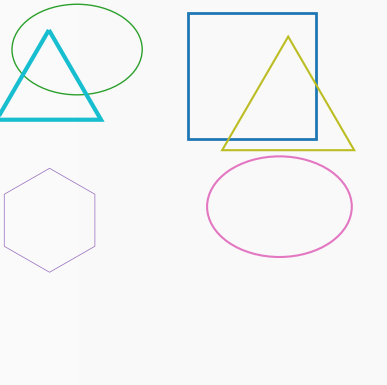[{"shape": "square", "thickness": 2, "radius": 0.82, "center": [0.65, 0.803]}, {"shape": "oval", "thickness": 1, "radius": 0.84, "center": [0.199, 0.871]}, {"shape": "hexagon", "thickness": 0.5, "radius": 0.68, "center": [0.128, 0.428]}, {"shape": "oval", "thickness": 1.5, "radius": 0.93, "center": [0.721, 0.463]}, {"shape": "triangle", "thickness": 1.5, "radius": 0.98, "center": [0.744, 0.708]}, {"shape": "triangle", "thickness": 3, "radius": 0.78, "center": [0.126, 0.767]}]